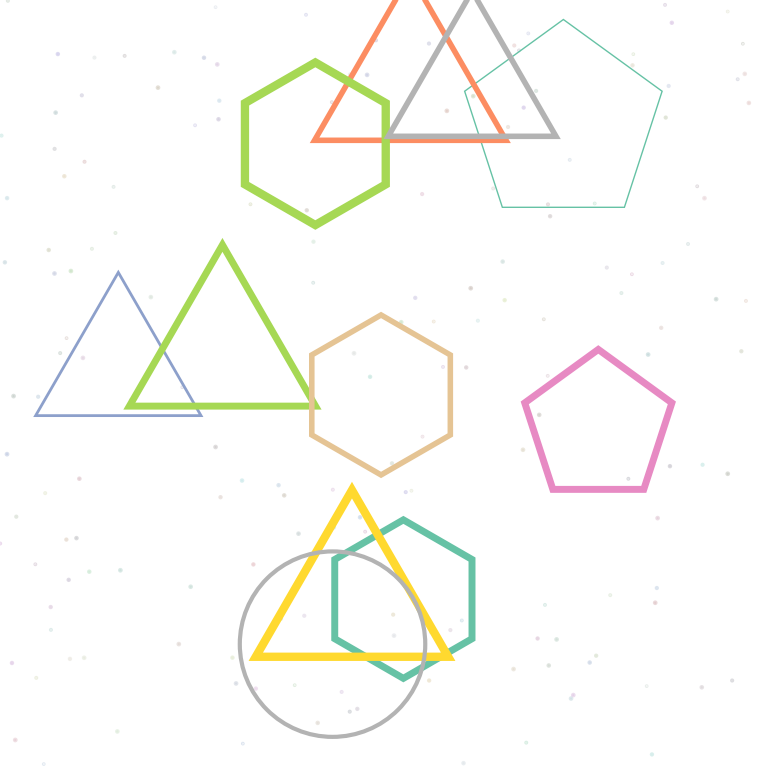[{"shape": "hexagon", "thickness": 2.5, "radius": 0.51, "center": [0.524, 0.222]}, {"shape": "pentagon", "thickness": 0.5, "radius": 0.67, "center": [0.732, 0.84]}, {"shape": "triangle", "thickness": 2, "radius": 0.72, "center": [0.533, 0.89]}, {"shape": "triangle", "thickness": 1, "radius": 0.62, "center": [0.154, 0.522]}, {"shape": "pentagon", "thickness": 2.5, "radius": 0.5, "center": [0.777, 0.446]}, {"shape": "triangle", "thickness": 2.5, "radius": 0.7, "center": [0.289, 0.542]}, {"shape": "hexagon", "thickness": 3, "radius": 0.53, "center": [0.41, 0.813]}, {"shape": "triangle", "thickness": 3, "radius": 0.72, "center": [0.457, 0.219]}, {"shape": "hexagon", "thickness": 2, "radius": 0.52, "center": [0.495, 0.487]}, {"shape": "circle", "thickness": 1.5, "radius": 0.6, "center": [0.432, 0.163]}, {"shape": "triangle", "thickness": 2, "radius": 0.63, "center": [0.613, 0.886]}]